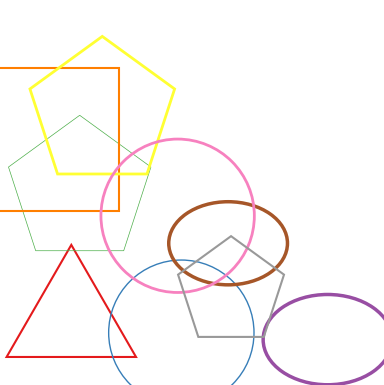[{"shape": "triangle", "thickness": 1.5, "radius": 0.97, "center": [0.185, 0.17]}, {"shape": "circle", "thickness": 1, "radius": 0.94, "center": [0.471, 0.136]}, {"shape": "pentagon", "thickness": 0.5, "radius": 0.97, "center": [0.207, 0.506]}, {"shape": "oval", "thickness": 2.5, "radius": 0.84, "center": [0.851, 0.118]}, {"shape": "square", "thickness": 1.5, "radius": 0.93, "center": [0.122, 0.638]}, {"shape": "pentagon", "thickness": 2, "radius": 0.99, "center": [0.266, 0.708]}, {"shape": "oval", "thickness": 2.5, "radius": 0.77, "center": [0.592, 0.368]}, {"shape": "circle", "thickness": 2, "radius": 1.0, "center": [0.461, 0.44]}, {"shape": "pentagon", "thickness": 1.5, "radius": 0.72, "center": [0.6, 0.242]}]